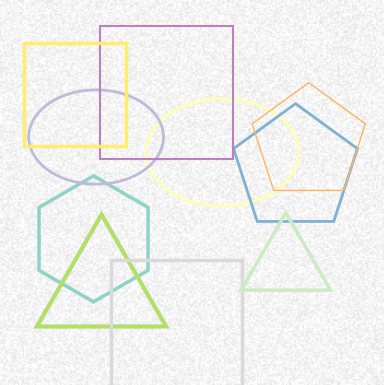[{"shape": "hexagon", "thickness": 2.5, "radius": 0.82, "center": [0.243, 0.38]}, {"shape": "oval", "thickness": 2, "radius": 0.99, "center": [0.577, 0.604]}, {"shape": "oval", "thickness": 2, "radius": 0.87, "center": [0.25, 0.644]}, {"shape": "pentagon", "thickness": 2, "radius": 0.85, "center": [0.768, 0.562]}, {"shape": "pentagon", "thickness": 1, "radius": 0.77, "center": [0.802, 0.631]}, {"shape": "triangle", "thickness": 3, "radius": 0.97, "center": [0.264, 0.249]}, {"shape": "square", "thickness": 2.5, "radius": 0.85, "center": [0.458, 0.154]}, {"shape": "square", "thickness": 1.5, "radius": 0.86, "center": [0.433, 0.759]}, {"shape": "triangle", "thickness": 2.5, "radius": 0.67, "center": [0.743, 0.313]}, {"shape": "square", "thickness": 2.5, "radius": 0.67, "center": [0.195, 0.755]}]